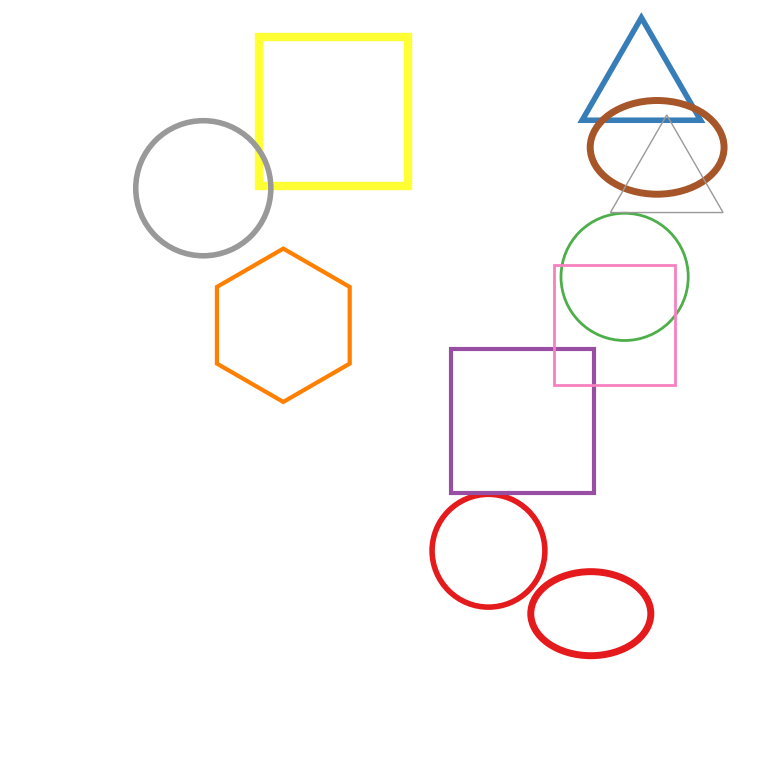[{"shape": "circle", "thickness": 2, "radius": 0.37, "center": [0.634, 0.285]}, {"shape": "oval", "thickness": 2.5, "radius": 0.39, "center": [0.767, 0.203]}, {"shape": "triangle", "thickness": 2, "radius": 0.44, "center": [0.833, 0.888]}, {"shape": "circle", "thickness": 1, "radius": 0.41, "center": [0.811, 0.64]}, {"shape": "square", "thickness": 1.5, "radius": 0.46, "center": [0.679, 0.453]}, {"shape": "hexagon", "thickness": 1.5, "radius": 0.5, "center": [0.368, 0.578]}, {"shape": "square", "thickness": 3, "radius": 0.48, "center": [0.433, 0.856]}, {"shape": "oval", "thickness": 2.5, "radius": 0.43, "center": [0.853, 0.809]}, {"shape": "square", "thickness": 1, "radius": 0.39, "center": [0.798, 0.578]}, {"shape": "triangle", "thickness": 0.5, "radius": 0.42, "center": [0.866, 0.766]}, {"shape": "circle", "thickness": 2, "radius": 0.44, "center": [0.264, 0.756]}]